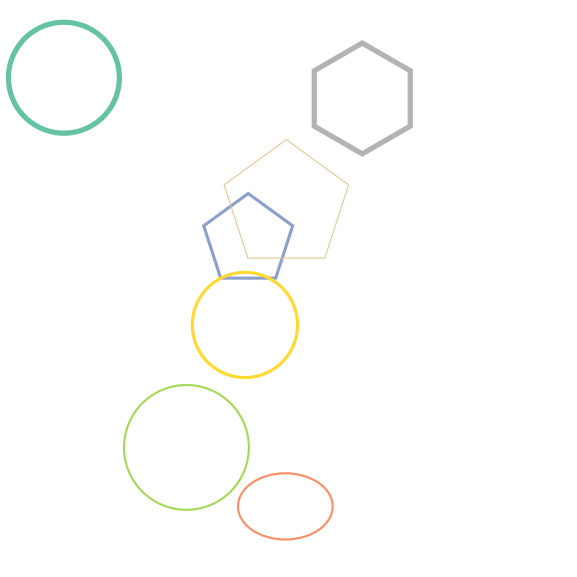[{"shape": "circle", "thickness": 2.5, "radius": 0.48, "center": [0.111, 0.865]}, {"shape": "oval", "thickness": 1, "radius": 0.41, "center": [0.494, 0.122]}, {"shape": "pentagon", "thickness": 1.5, "radius": 0.41, "center": [0.43, 0.583]}, {"shape": "circle", "thickness": 1, "radius": 0.54, "center": [0.323, 0.224]}, {"shape": "circle", "thickness": 1.5, "radius": 0.46, "center": [0.424, 0.436]}, {"shape": "pentagon", "thickness": 0.5, "radius": 0.57, "center": [0.496, 0.644]}, {"shape": "hexagon", "thickness": 2.5, "radius": 0.48, "center": [0.627, 0.829]}]